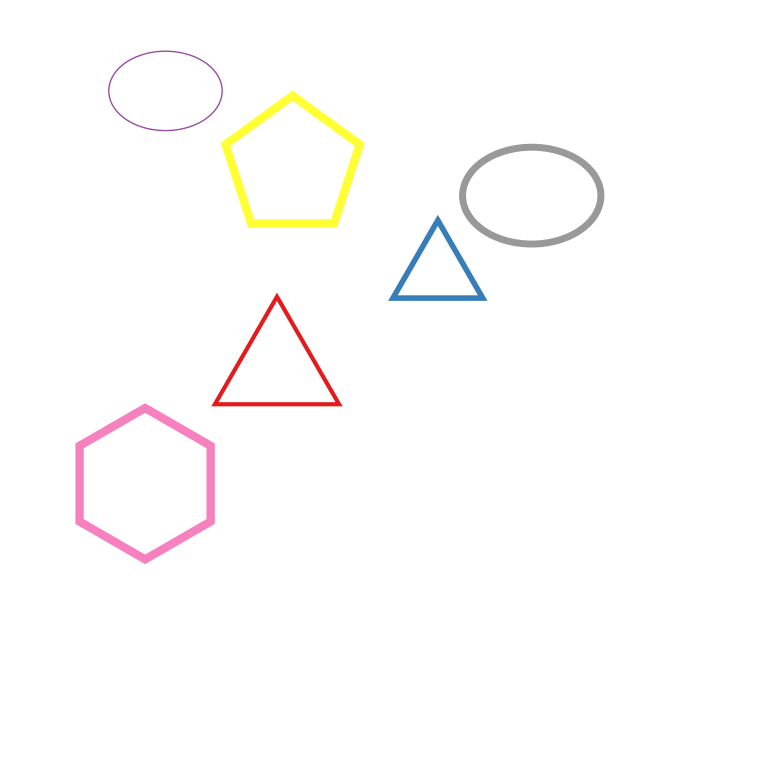[{"shape": "triangle", "thickness": 1.5, "radius": 0.47, "center": [0.36, 0.522]}, {"shape": "triangle", "thickness": 2, "radius": 0.34, "center": [0.569, 0.647]}, {"shape": "oval", "thickness": 0.5, "radius": 0.37, "center": [0.215, 0.882]}, {"shape": "pentagon", "thickness": 3, "radius": 0.46, "center": [0.38, 0.784]}, {"shape": "hexagon", "thickness": 3, "radius": 0.49, "center": [0.188, 0.372]}, {"shape": "oval", "thickness": 2.5, "radius": 0.45, "center": [0.691, 0.746]}]